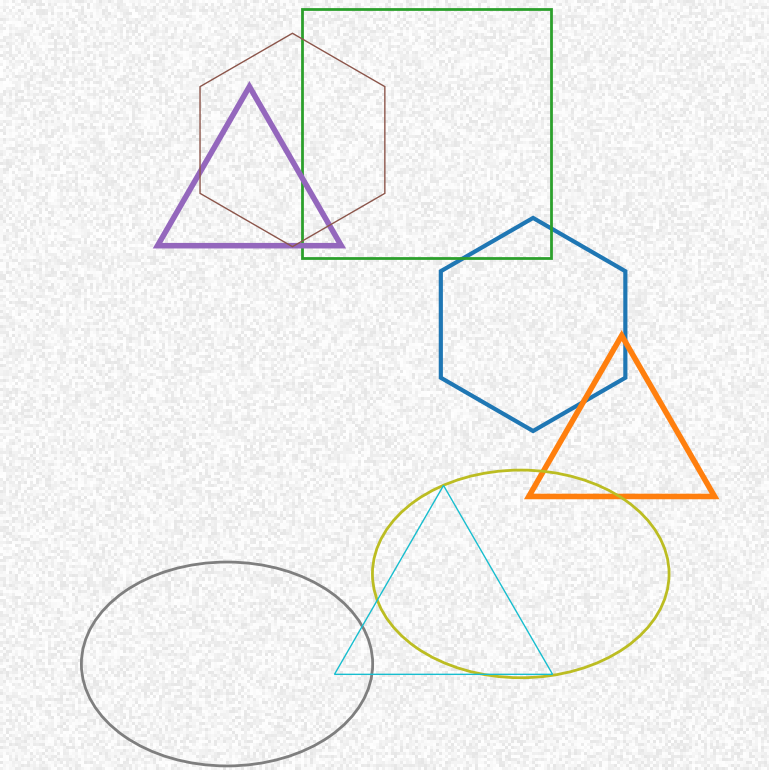[{"shape": "hexagon", "thickness": 1.5, "radius": 0.69, "center": [0.692, 0.579]}, {"shape": "triangle", "thickness": 2, "radius": 0.7, "center": [0.807, 0.425]}, {"shape": "square", "thickness": 1, "radius": 0.81, "center": [0.554, 0.827]}, {"shape": "triangle", "thickness": 2, "radius": 0.69, "center": [0.324, 0.75]}, {"shape": "hexagon", "thickness": 0.5, "radius": 0.69, "center": [0.38, 0.818]}, {"shape": "oval", "thickness": 1, "radius": 0.95, "center": [0.295, 0.138]}, {"shape": "oval", "thickness": 1, "radius": 0.96, "center": [0.676, 0.255]}, {"shape": "triangle", "thickness": 0.5, "radius": 0.82, "center": [0.576, 0.206]}]